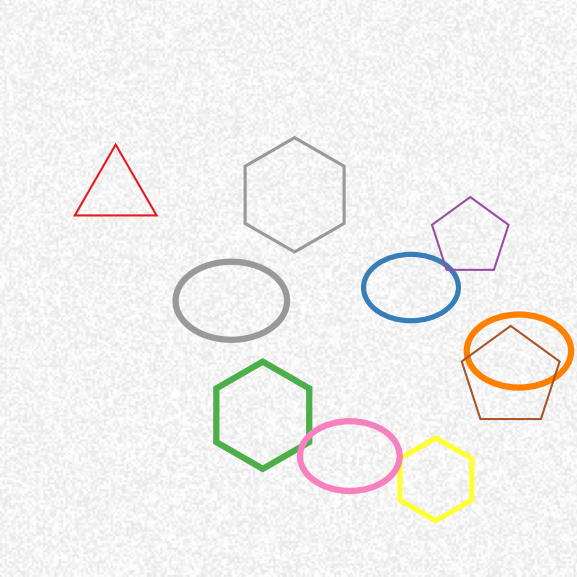[{"shape": "triangle", "thickness": 1, "radius": 0.41, "center": [0.2, 0.667]}, {"shape": "oval", "thickness": 2.5, "radius": 0.41, "center": [0.712, 0.501]}, {"shape": "hexagon", "thickness": 3, "radius": 0.46, "center": [0.455, 0.28]}, {"shape": "pentagon", "thickness": 1, "radius": 0.35, "center": [0.814, 0.588]}, {"shape": "oval", "thickness": 3, "radius": 0.45, "center": [0.899, 0.391]}, {"shape": "hexagon", "thickness": 2.5, "radius": 0.36, "center": [0.755, 0.169]}, {"shape": "pentagon", "thickness": 1, "radius": 0.45, "center": [0.884, 0.346]}, {"shape": "oval", "thickness": 3, "radius": 0.43, "center": [0.606, 0.209]}, {"shape": "oval", "thickness": 3, "radius": 0.48, "center": [0.401, 0.478]}, {"shape": "hexagon", "thickness": 1.5, "radius": 0.49, "center": [0.51, 0.662]}]